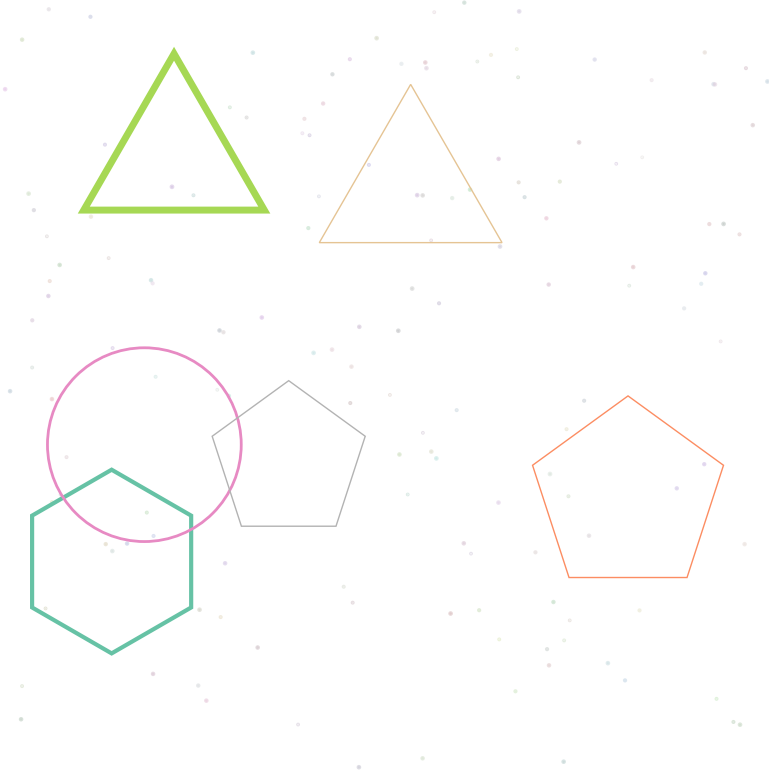[{"shape": "hexagon", "thickness": 1.5, "radius": 0.6, "center": [0.145, 0.271]}, {"shape": "pentagon", "thickness": 0.5, "radius": 0.65, "center": [0.816, 0.355]}, {"shape": "circle", "thickness": 1, "radius": 0.63, "center": [0.187, 0.423]}, {"shape": "triangle", "thickness": 2.5, "radius": 0.68, "center": [0.226, 0.795]}, {"shape": "triangle", "thickness": 0.5, "radius": 0.69, "center": [0.533, 0.753]}, {"shape": "pentagon", "thickness": 0.5, "radius": 0.52, "center": [0.375, 0.401]}]